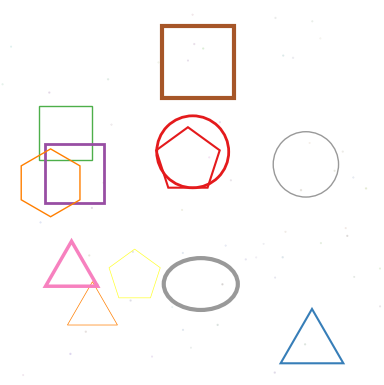[{"shape": "pentagon", "thickness": 1.5, "radius": 0.43, "center": [0.488, 0.583]}, {"shape": "circle", "thickness": 2, "radius": 0.47, "center": [0.501, 0.606]}, {"shape": "triangle", "thickness": 1.5, "radius": 0.47, "center": [0.81, 0.103]}, {"shape": "square", "thickness": 1, "radius": 0.35, "center": [0.17, 0.654]}, {"shape": "square", "thickness": 2, "radius": 0.38, "center": [0.193, 0.549]}, {"shape": "triangle", "thickness": 0.5, "radius": 0.38, "center": [0.24, 0.193]}, {"shape": "hexagon", "thickness": 1, "radius": 0.44, "center": [0.131, 0.525]}, {"shape": "pentagon", "thickness": 0.5, "radius": 0.35, "center": [0.35, 0.283]}, {"shape": "square", "thickness": 3, "radius": 0.47, "center": [0.514, 0.838]}, {"shape": "triangle", "thickness": 2.5, "radius": 0.39, "center": [0.186, 0.296]}, {"shape": "oval", "thickness": 3, "radius": 0.48, "center": [0.522, 0.262]}, {"shape": "circle", "thickness": 1, "radius": 0.42, "center": [0.795, 0.573]}]